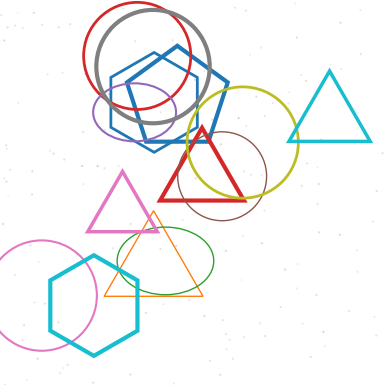[{"shape": "hexagon", "thickness": 2, "radius": 0.65, "center": [0.4, 0.734]}, {"shape": "pentagon", "thickness": 3, "radius": 0.69, "center": [0.461, 0.743]}, {"shape": "triangle", "thickness": 1, "radius": 0.74, "center": [0.399, 0.305]}, {"shape": "oval", "thickness": 1, "radius": 0.63, "center": [0.43, 0.322]}, {"shape": "circle", "thickness": 2, "radius": 0.7, "center": [0.356, 0.855]}, {"shape": "triangle", "thickness": 3, "radius": 0.63, "center": [0.525, 0.542]}, {"shape": "oval", "thickness": 1.5, "radius": 0.54, "center": [0.35, 0.708]}, {"shape": "circle", "thickness": 1, "radius": 0.58, "center": [0.577, 0.542]}, {"shape": "circle", "thickness": 1.5, "radius": 0.72, "center": [0.108, 0.232]}, {"shape": "triangle", "thickness": 2.5, "radius": 0.52, "center": [0.318, 0.45]}, {"shape": "circle", "thickness": 3, "radius": 0.74, "center": [0.397, 0.827]}, {"shape": "circle", "thickness": 2, "radius": 0.72, "center": [0.63, 0.63]}, {"shape": "hexagon", "thickness": 3, "radius": 0.65, "center": [0.244, 0.206]}, {"shape": "triangle", "thickness": 2.5, "radius": 0.61, "center": [0.856, 0.694]}]